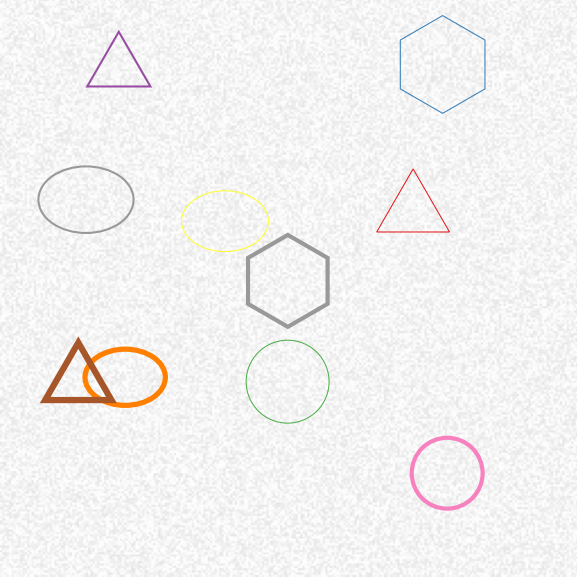[{"shape": "triangle", "thickness": 0.5, "radius": 0.36, "center": [0.715, 0.634]}, {"shape": "hexagon", "thickness": 0.5, "radius": 0.42, "center": [0.766, 0.887]}, {"shape": "circle", "thickness": 0.5, "radius": 0.36, "center": [0.498, 0.338]}, {"shape": "triangle", "thickness": 1, "radius": 0.32, "center": [0.206, 0.881]}, {"shape": "oval", "thickness": 2.5, "radius": 0.35, "center": [0.217, 0.346]}, {"shape": "oval", "thickness": 0.5, "radius": 0.38, "center": [0.39, 0.616]}, {"shape": "triangle", "thickness": 3, "radius": 0.33, "center": [0.136, 0.34]}, {"shape": "circle", "thickness": 2, "radius": 0.31, "center": [0.774, 0.18]}, {"shape": "hexagon", "thickness": 2, "radius": 0.4, "center": [0.498, 0.513]}, {"shape": "oval", "thickness": 1, "radius": 0.41, "center": [0.149, 0.653]}]